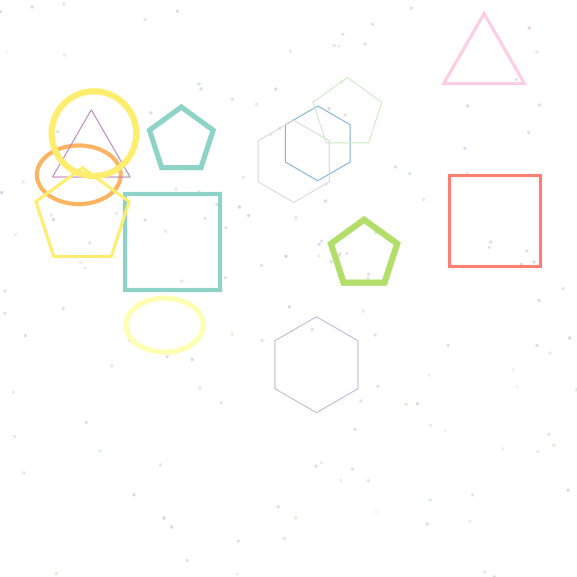[{"shape": "square", "thickness": 2, "radius": 0.41, "center": [0.299, 0.58]}, {"shape": "pentagon", "thickness": 2.5, "radius": 0.29, "center": [0.314, 0.756]}, {"shape": "oval", "thickness": 2.5, "radius": 0.33, "center": [0.285, 0.436]}, {"shape": "hexagon", "thickness": 0.5, "radius": 0.42, "center": [0.548, 0.368]}, {"shape": "square", "thickness": 1.5, "radius": 0.4, "center": [0.856, 0.617]}, {"shape": "hexagon", "thickness": 0.5, "radius": 0.32, "center": [0.55, 0.751]}, {"shape": "oval", "thickness": 2, "radius": 0.36, "center": [0.136, 0.696]}, {"shape": "pentagon", "thickness": 3, "radius": 0.3, "center": [0.63, 0.558]}, {"shape": "triangle", "thickness": 1.5, "radius": 0.4, "center": [0.838, 0.895]}, {"shape": "hexagon", "thickness": 0.5, "radius": 0.36, "center": [0.509, 0.72]}, {"shape": "triangle", "thickness": 0.5, "radius": 0.39, "center": [0.158, 0.731]}, {"shape": "pentagon", "thickness": 0.5, "radius": 0.31, "center": [0.602, 0.802]}, {"shape": "circle", "thickness": 3, "radius": 0.37, "center": [0.163, 0.768]}, {"shape": "pentagon", "thickness": 1.5, "radius": 0.42, "center": [0.143, 0.624]}]